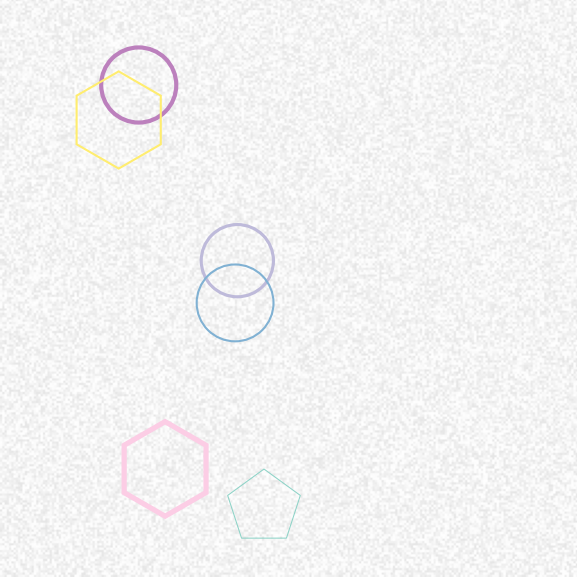[{"shape": "pentagon", "thickness": 0.5, "radius": 0.33, "center": [0.457, 0.121]}, {"shape": "circle", "thickness": 1.5, "radius": 0.31, "center": [0.411, 0.548]}, {"shape": "circle", "thickness": 1, "radius": 0.33, "center": [0.407, 0.475]}, {"shape": "hexagon", "thickness": 2.5, "radius": 0.41, "center": [0.286, 0.187]}, {"shape": "circle", "thickness": 2, "radius": 0.33, "center": [0.24, 0.852]}, {"shape": "hexagon", "thickness": 1, "radius": 0.42, "center": [0.206, 0.791]}]